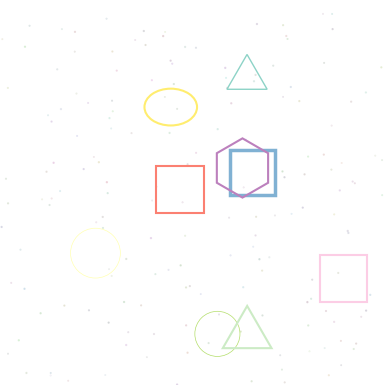[{"shape": "triangle", "thickness": 1, "radius": 0.3, "center": [0.642, 0.798]}, {"shape": "circle", "thickness": 0.5, "radius": 0.32, "center": [0.248, 0.343]}, {"shape": "square", "thickness": 1.5, "radius": 0.31, "center": [0.468, 0.508]}, {"shape": "square", "thickness": 2.5, "radius": 0.29, "center": [0.656, 0.553]}, {"shape": "circle", "thickness": 0.5, "radius": 0.29, "center": [0.565, 0.133]}, {"shape": "square", "thickness": 1.5, "radius": 0.3, "center": [0.893, 0.276]}, {"shape": "hexagon", "thickness": 1.5, "radius": 0.38, "center": [0.63, 0.564]}, {"shape": "triangle", "thickness": 1.5, "radius": 0.37, "center": [0.642, 0.132]}, {"shape": "oval", "thickness": 1.5, "radius": 0.34, "center": [0.444, 0.722]}]